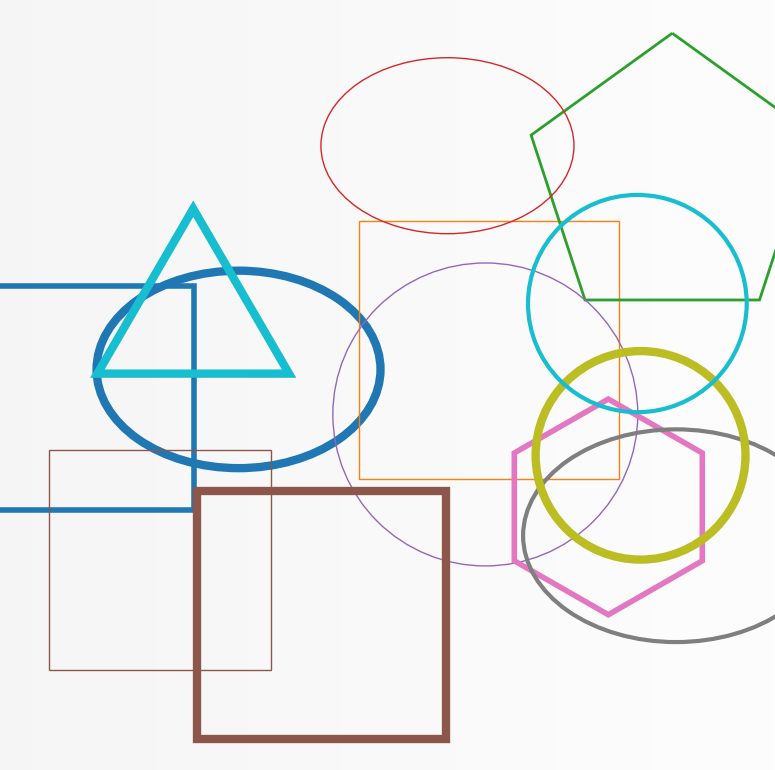[{"shape": "square", "thickness": 2, "radius": 0.73, "center": [0.104, 0.483]}, {"shape": "oval", "thickness": 3, "radius": 0.92, "center": [0.308, 0.52]}, {"shape": "square", "thickness": 0.5, "radius": 0.84, "center": [0.631, 0.546]}, {"shape": "pentagon", "thickness": 1, "radius": 0.96, "center": [0.867, 0.765]}, {"shape": "oval", "thickness": 0.5, "radius": 0.82, "center": [0.577, 0.811]}, {"shape": "circle", "thickness": 0.5, "radius": 0.98, "center": [0.626, 0.462]}, {"shape": "square", "thickness": 3, "radius": 0.8, "center": [0.415, 0.201]}, {"shape": "square", "thickness": 0.5, "radius": 0.71, "center": [0.206, 0.272]}, {"shape": "hexagon", "thickness": 2, "radius": 0.7, "center": [0.785, 0.342]}, {"shape": "oval", "thickness": 1.5, "radius": 0.99, "center": [0.872, 0.304]}, {"shape": "circle", "thickness": 3, "radius": 0.68, "center": [0.827, 0.409]}, {"shape": "circle", "thickness": 1.5, "radius": 0.71, "center": [0.822, 0.606]}, {"shape": "triangle", "thickness": 3, "radius": 0.71, "center": [0.249, 0.586]}]